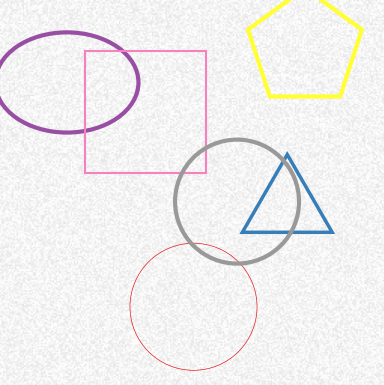[{"shape": "circle", "thickness": 0.5, "radius": 0.83, "center": [0.503, 0.203]}, {"shape": "triangle", "thickness": 2.5, "radius": 0.67, "center": [0.746, 0.464]}, {"shape": "oval", "thickness": 3, "radius": 0.93, "center": [0.174, 0.786]}, {"shape": "pentagon", "thickness": 3, "radius": 0.78, "center": [0.792, 0.875]}, {"shape": "square", "thickness": 1.5, "radius": 0.79, "center": [0.379, 0.709]}, {"shape": "circle", "thickness": 3, "radius": 0.8, "center": [0.616, 0.476]}]